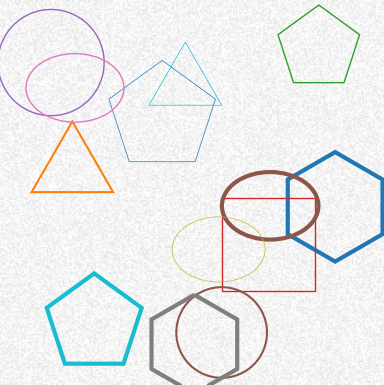[{"shape": "pentagon", "thickness": 0.5, "radius": 0.73, "center": [0.421, 0.698]}, {"shape": "hexagon", "thickness": 3, "radius": 0.71, "center": [0.871, 0.463]}, {"shape": "triangle", "thickness": 1.5, "radius": 0.61, "center": [0.188, 0.562]}, {"shape": "pentagon", "thickness": 1, "radius": 0.56, "center": [0.828, 0.875]}, {"shape": "square", "thickness": 1, "radius": 0.6, "center": [0.697, 0.364]}, {"shape": "circle", "thickness": 1, "radius": 0.69, "center": [0.133, 0.837]}, {"shape": "circle", "thickness": 1.5, "radius": 0.59, "center": [0.576, 0.136]}, {"shape": "oval", "thickness": 3, "radius": 0.63, "center": [0.702, 0.465]}, {"shape": "oval", "thickness": 1, "radius": 0.64, "center": [0.195, 0.772]}, {"shape": "hexagon", "thickness": 3, "radius": 0.64, "center": [0.505, 0.106]}, {"shape": "oval", "thickness": 0.5, "radius": 0.6, "center": [0.568, 0.352]}, {"shape": "triangle", "thickness": 0.5, "radius": 0.55, "center": [0.481, 0.781]}, {"shape": "pentagon", "thickness": 3, "radius": 0.65, "center": [0.245, 0.16]}]